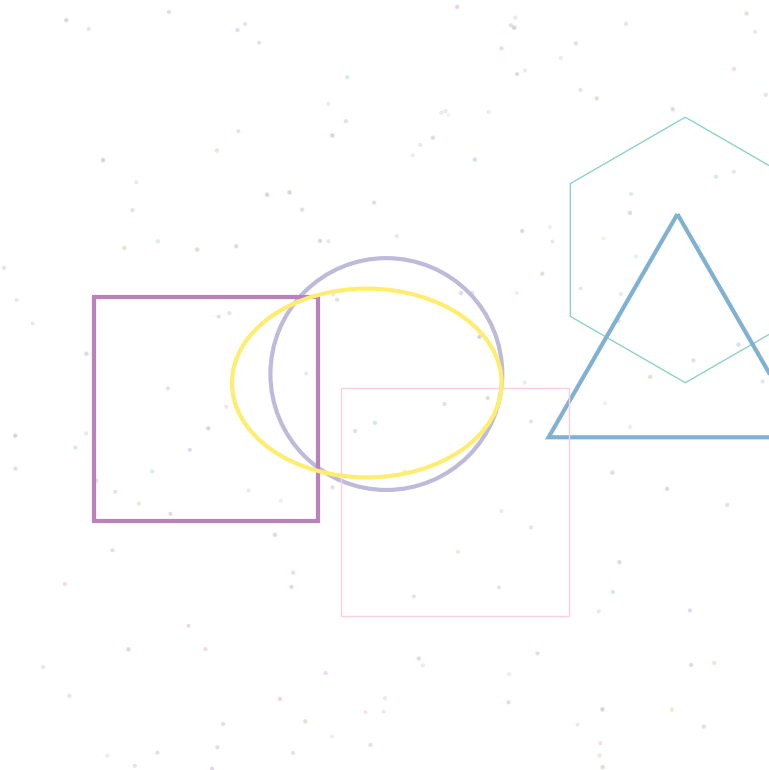[{"shape": "hexagon", "thickness": 0.5, "radius": 0.86, "center": [0.89, 0.675]}, {"shape": "circle", "thickness": 1.5, "radius": 0.75, "center": [0.502, 0.514]}, {"shape": "triangle", "thickness": 1.5, "radius": 0.97, "center": [0.88, 0.529]}, {"shape": "square", "thickness": 0.5, "radius": 0.74, "center": [0.591, 0.348]}, {"shape": "square", "thickness": 1.5, "radius": 0.73, "center": [0.268, 0.469]}, {"shape": "oval", "thickness": 1.5, "radius": 0.88, "center": [0.476, 0.503]}]